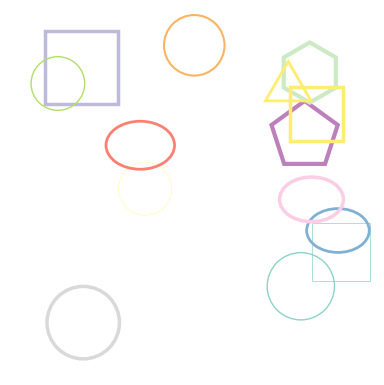[{"shape": "circle", "thickness": 1, "radius": 0.44, "center": [0.781, 0.256]}, {"shape": "square", "thickness": 0.5, "radius": 0.38, "center": [0.885, 0.345]}, {"shape": "circle", "thickness": 0.5, "radius": 0.35, "center": [0.377, 0.51]}, {"shape": "square", "thickness": 2.5, "radius": 0.48, "center": [0.212, 0.825]}, {"shape": "oval", "thickness": 2, "radius": 0.45, "center": [0.364, 0.623]}, {"shape": "oval", "thickness": 2, "radius": 0.41, "center": [0.878, 0.401]}, {"shape": "circle", "thickness": 1.5, "radius": 0.39, "center": [0.505, 0.882]}, {"shape": "circle", "thickness": 1, "radius": 0.35, "center": [0.15, 0.783]}, {"shape": "oval", "thickness": 2.5, "radius": 0.41, "center": [0.809, 0.482]}, {"shape": "circle", "thickness": 2.5, "radius": 0.47, "center": [0.216, 0.162]}, {"shape": "pentagon", "thickness": 3, "radius": 0.45, "center": [0.791, 0.647]}, {"shape": "hexagon", "thickness": 3, "radius": 0.39, "center": [0.805, 0.812]}, {"shape": "triangle", "thickness": 2, "radius": 0.34, "center": [0.749, 0.772]}, {"shape": "square", "thickness": 2.5, "radius": 0.34, "center": [0.821, 0.704]}]